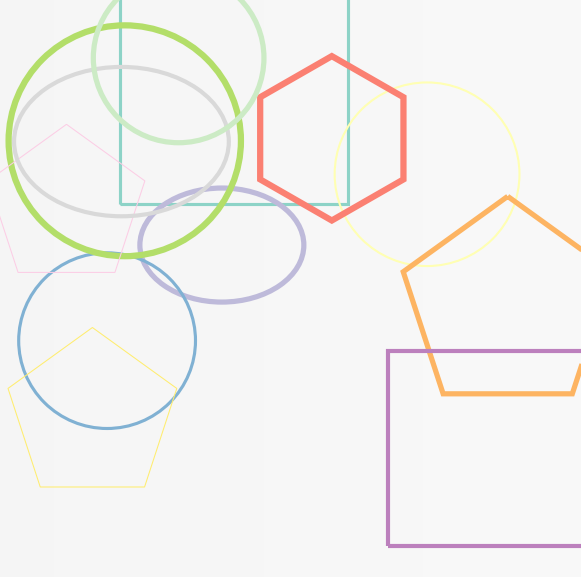[{"shape": "square", "thickness": 1.5, "radius": 0.98, "center": [0.402, 0.842]}, {"shape": "circle", "thickness": 1, "radius": 0.79, "center": [0.735, 0.697]}, {"shape": "oval", "thickness": 2.5, "radius": 0.71, "center": [0.382, 0.575]}, {"shape": "hexagon", "thickness": 3, "radius": 0.71, "center": [0.571, 0.76]}, {"shape": "circle", "thickness": 1.5, "radius": 0.76, "center": [0.184, 0.409]}, {"shape": "pentagon", "thickness": 2.5, "radius": 0.95, "center": [0.873, 0.47]}, {"shape": "circle", "thickness": 3, "radius": 1.0, "center": [0.215, 0.755]}, {"shape": "pentagon", "thickness": 0.5, "radius": 0.71, "center": [0.114, 0.642]}, {"shape": "oval", "thickness": 2, "radius": 0.92, "center": [0.209, 0.754]}, {"shape": "square", "thickness": 2, "radius": 0.84, "center": [0.837, 0.222]}, {"shape": "circle", "thickness": 2.5, "radius": 0.73, "center": [0.307, 0.899]}, {"shape": "pentagon", "thickness": 0.5, "radius": 0.76, "center": [0.159, 0.279]}]